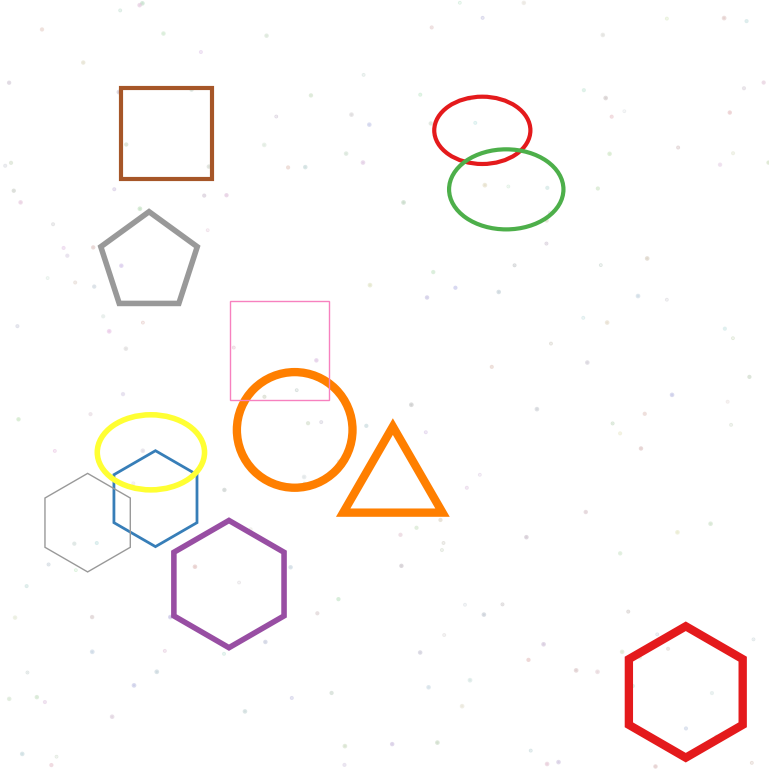[{"shape": "hexagon", "thickness": 3, "radius": 0.43, "center": [0.891, 0.101]}, {"shape": "oval", "thickness": 1.5, "radius": 0.31, "center": [0.626, 0.831]}, {"shape": "hexagon", "thickness": 1, "radius": 0.31, "center": [0.202, 0.352]}, {"shape": "oval", "thickness": 1.5, "radius": 0.37, "center": [0.657, 0.754]}, {"shape": "hexagon", "thickness": 2, "radius": 0.41, "center": [0.297, 0.241]}, {"shape": "triangle", "thickness": 3, "radius": 0.37, "center": [0.51, 0.371]}, {"shape": "circle", "thickness": 3, "radius": 0.38, "center": [0.383, 0.442]}, {"shape": "oval", "thickness": 2, "radius": 0.35, "center": [0.196, 0.413]}, {"shape": "square", "thickness": 1.5, "radius": 0.3, "center": [0.216, 0.827]}, {"shape": "square", "thickness": 0.5, "radius": 0.32, "center": [0.363, 0.545]}, {"shape": "hexagon", "thickness": 0.5, "radius": 0.32, "center": [0.114, 0.321]}, {"shape": "pentagon", "thickness": 2, "radius": 0.33, "center": [0.194, 0.659]}]